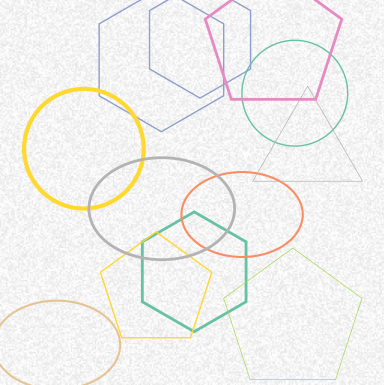[{"shape": "hexagon", "thickness": 2, "radius": 0.78, "center": [0.504, 0.294]}, {"shape": "circle", "thickness": 1, "radius": 0.69, "center": [0.766, 0.758]}, {"shape": "oval", "thickness": 1.5, "radius": 0.79, "center": [0.629, 0.443]}, {"shape": "hexagon", "thickness": 1, "radius": 0.93, "center": [0.419, 0.845]}, {"shape": "hexagon", "thickness": 1, "radius": 0.76, "center": [0.52, 0.897]}, {"shape": "pentagon", "thickness": 2, "radius": 0.93, "center": [0.71, 0.893]}, {"shape": "pentagon", "thickness": 0.5, "radius": 0.94, "center": [0.761, 0.167]}, {"shape": "circle", "thickness": 3, "radius": 0.78, "center": [0.218, 0.614]}, {"shape": "pentagon", "thickness": 1, "radius": 0.76, "center": [0.405, 0.246]}, {"shape": "oval", "thickness": 1.5, "radius": 0.82, "center": [0.148, 0.104]}, {"shape": "oval", "thickness": 2, "radius": 0.95, "center": [0.42, 0.458]}, {"shape": "triangle", "thickness": 0.5, "radius": 0.82, "center": [0.799, 0.612]}]